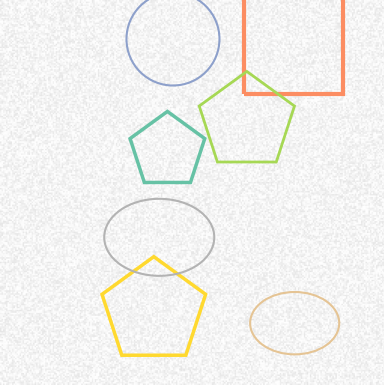[{"shape": "pentagon", "thickness": 2.5, "radius": 0.51, "center": [0.435, 0.609]}, {"shape": "square", "thickness": 3, "radius": 0.64, "center": [0.763, 0.884]}, {"shape": "circle", "thickness": 1.5, "radius": 0.6, "center": [0.449, 0.899]}, {"shape": "pentagon", "thickness": 2, "radius": 0.65, "center": [0.641, 0.684]}, {"shape": "pentagon", "thickness": 2.5, "radius": 0.71, "center": [0.4, 0.192]}, {"shape": "oval", "thickness": 1.5, "radius": 0.58, "center": [0.765, 0.161]}, {"shape": "oval", "thickness": 1.5, "radius": 0.71, "center": [0.414, 0.384]}]